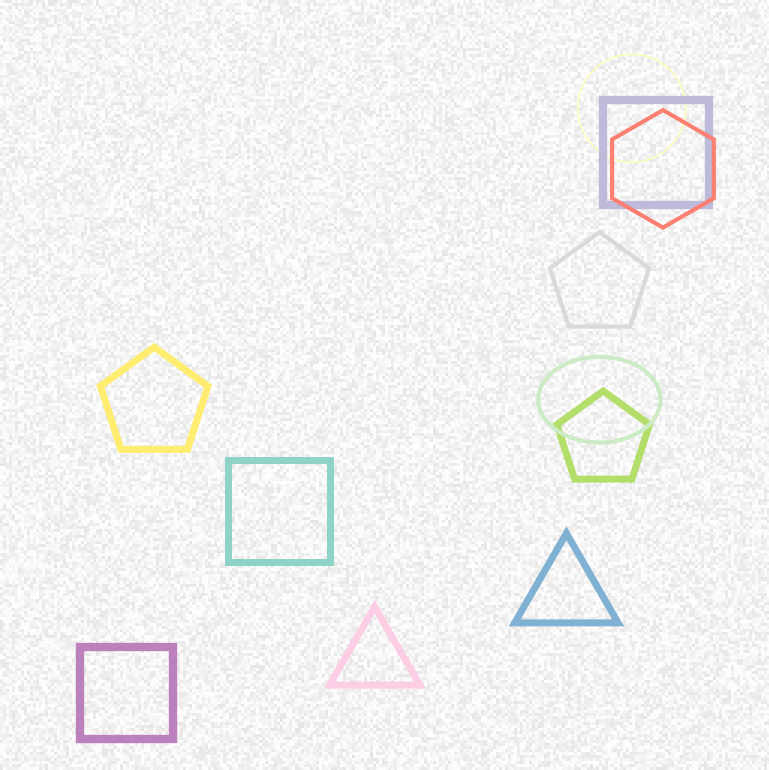[{"shape": "square", "thickness": 2.5, "radius": 0.33, "center": [0.363, 0.336]}, {"shape": "circle", "thickness": 0.5, "radius": 0.35, "center": [0.821, 0.859]}, {"shape": "square", "thickness": 3, "radius": 0.34, "center": [0.852, 0.802]}, {"shape": "hexagon", "thickness": 1.5, "radius": 0.38, "center": [0.861, 0.781]}, {"shape": "triangle", "thickness": 2.5, "radius": 0.39, "center": [0.736, 0.23]}, {"shape": "pentagon", "thickness": 2.5, "radius": 0.32, "center": [0.783, 0.429]}, {"shape": "triangle", "thickness": 2.5, "radius": 0.34, "center": [0.487, 0.144]}, {"shape": "pentagon", "thickness": 1.5, "radius": 0.34, "center": [0.779, 0.631]}, {"shape": "square", "thickness": 3, "radius": 0.3, "center": [0.164, 0.1]}, {"shape": "oval", "thickness": 1.5, "radius": 0.4, "center": [0.778, 0.481]}, {"shape": "pentagon", "thickness": 2.5, "radius": 0.37, "center": [0.2, 0.476]}]